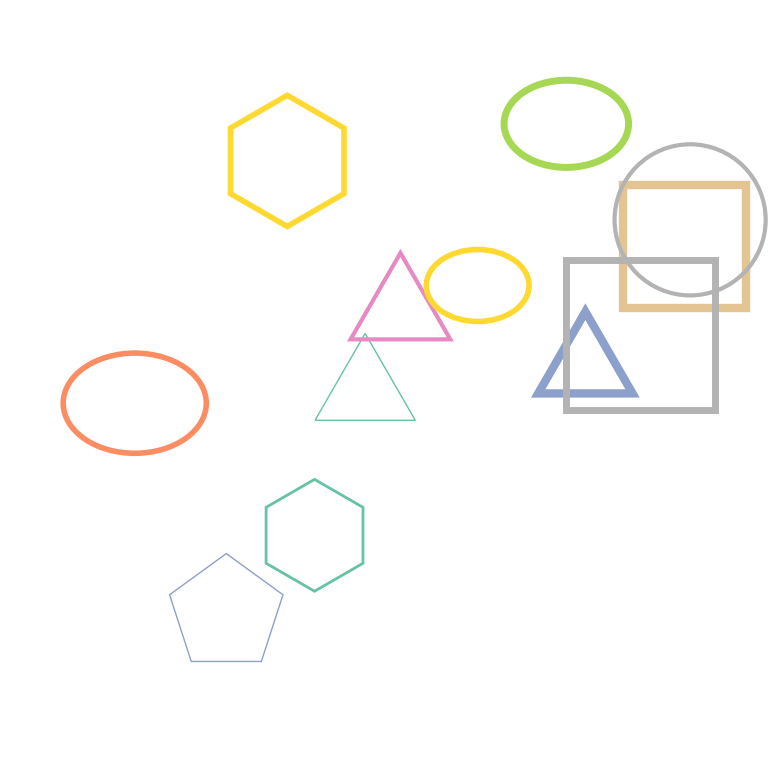[{"shape": "triangle", "thickness": 0.5, "radius": 0.38, "center": [0.474, 0.492]}, {"shape": "hexagon", "thickness": 1, "radius": 0.36, "center": [0.408, 0.305]}, {"shape": "oval", "thickness": 2, "radius": 0.46, "center": [0.175, 0.476]}, {"shape": "pentagon", "thickness": 0.5, "radius": 0.39, "center": [0.294, 0.204]}, {"shape": "triangle", "thickness": 3, "radius": 0.35, "center": [0.76, 0.524]}, {"shape": "triangle", "thickness": 1.5, "radius": 0.37, "center": [0.52, 0.597]}, {"shape": "oval", "thickness": 2.5, "radius": 0.4, "center": [0.735, 0.839]}, {"shape": "oval", "thickness": 2, "radius": 0.33, "center": [0.62, 0.629]}, {"shape": "hexagon", "thickness": 2, "radius": 0.43, "center": [0.373, 0.791]}, {"shape": "square", "thickness": 3, "radius": 0.4, "center": [0.889, 0.68]}, {"shape": "square", "thickness": 2.5, "radius": 0.49, "center": [0.832, 0.565]}, {"shape": "circle", "thickness": 1.5, "radius": 0.49, "center": [0.896, 0.714]}]